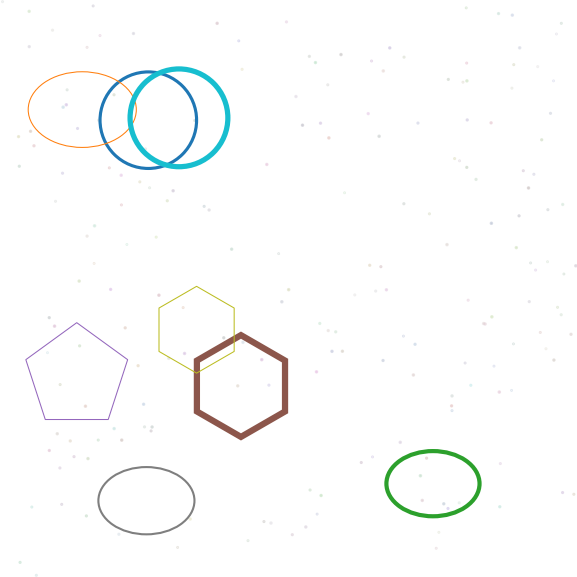[{"shape": "circle", "thickness": 1.5, "radius": 0.42, "center": [0.257, 0.791]}, {"shape": "oval", "thickness": 0.5, "radius": 0.47, "center": [0.142, 0.809]}, {"shape": "oval", "thickness": 2, "radius": 0.4, "center": [0.75, 0.162]}, {"shape": "pentagon", "thickness": 0.5, "radius": 0.46, "center": [0.133, 0.348]}, {"shape": "hexagon", "thickness": 3, "radius": 0.44, "center": [0.417, 0.331]}, {"shape": "oval", "thickness": 1, "radius": 0.42, "center": [0.254, 0.132]}, {"shape": "hexagon", "thickness": 0.5, "radius": 0.38, "center": [0.34, 0.428]}, {"shape": "circle", "thickness": 2.5, "radius": 0.42, "center": [0.31, 0.795]}]